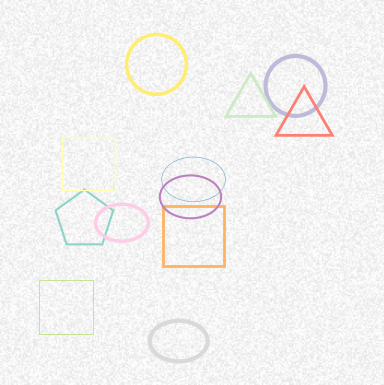[{"shape": "pentagon", "thickness": 1.5, "radius": 0.39, "center": [0.219, 0.429]}, {"shape": "square", "thickness": 1, "radius": 0.34, "center": [0.23, 0.575]}, {"shape": "circle", "thickness": 3, "radius": 0.39, "center": [0.768, 0.777]}, {"shape": "triangle", "thickness": 2, "radius": 0.42, "center": [0.79, 0.691]}, {"shape": "oval", "thickness": 0.5, "radius": 0.41, "center": [0.503, 0.534]}, {"shape": "square", "thickness": 2, "radius": 0.4, "center": [0.503, 0.387]}, {"shape": "square", "thickness": 0.5, "radius": 0.35, "center": [0.171, 0.202]}, {"shape": "oval", "thickness": 2.5, "radius": 0.34, "center": [0.317, 0.422]}, {"shape": "oval", "thickness": 3, "radius": 0.38, "center": [0.464, 0.114]}, {"shape": "oval", "thickness": 1.5, "radius": 0.4, "center": [0.495, 0.489]}, {"shape": "triangle", "thickness": 2, "radius": 0.37, "center": [0.651, 0.735]}, {"shape": "circle", "thickness": 2.5, "radius": 0.39, "center": [0.407, 0.833]}]